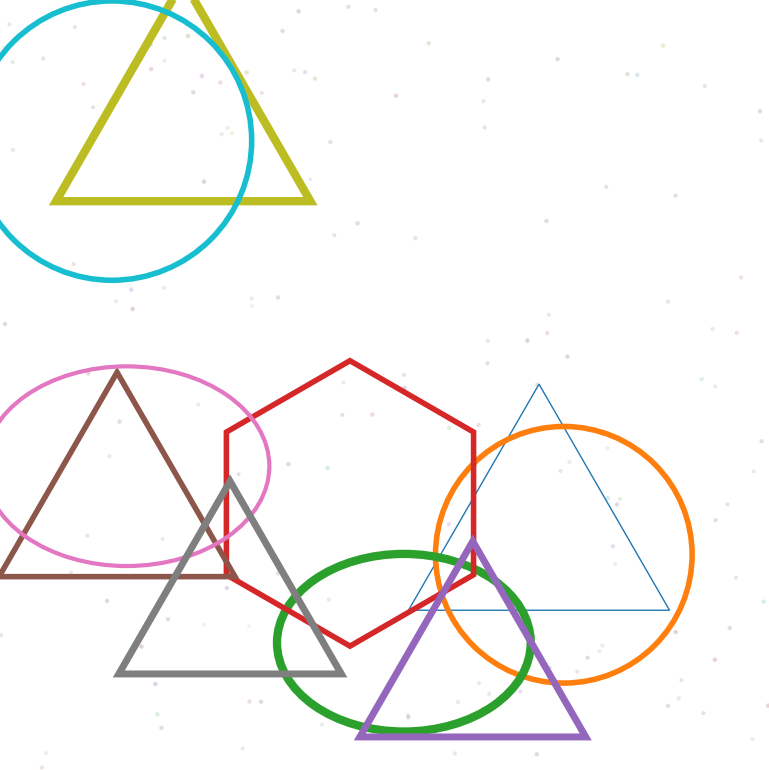[{"shape": "triangle", "thickness": 0.5, "radius": 0.98, "center": [0.7, 0.305]}, {"shape": "circle", "thickness": 2, "radius": 0.83, "center": [0.732, 0.28]}, {"shape": "oval", "thickness": 3, "radius": 0.82, "center": [0.524, 0.165]}, {"shape": "hexagon", "thickness": 2, "radius": 0.93, "center": [0.455, 0.346]}, {"shape": "triangle", "thickness": 2.5, "radius": 0.85, "center": [0.614, 0.128]}, {"shape": "triangle", "thickness": 2, "radius": 0.88, "center": [0.152, 0.34]}, {"shape": "oval", "thickness": 1.5, "radius": 0.93, "center": [0.165, 0.395]}, {"shape": "triangle", "thickness": 2.5, "radius": 0.83, "center": [0.299, 0.208]}, {"shape": "triangle", "thickness": 3, "radius": 0.95, "center": [0.238, 0.834]}, {"shape": "circle", "thickness": 2, "radius": 0.91, "center": [0.145, 0.817]}]